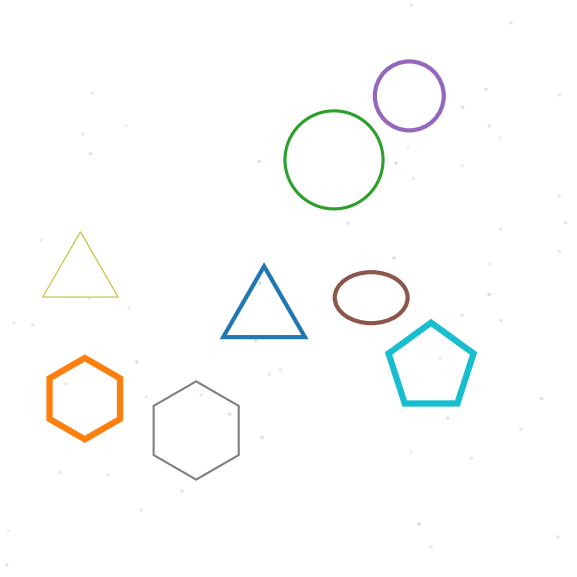[{"shape": "triangle", "thickness": 2, "radius": 0.41, "center": [0.457, 0.456]}, {"shape": "hexagon", "thickness": 3, "radius": 0.35, "center": [0.147, 0.309]}, {"shape": "circle", "thickness": 1.5, "radius": 0.42, "center": [0.578, 0.722]}, {"shape": "circle", "thickness": 2, "radius": 0.3, "center": [0.709, 0.833]}, {"shape": "oval", "thickness": 2, "radius": 0.32, "center": [0.643, 0.484]}, {"shape": "hexagon", "thickness": 1, "radius": 0.43, "center": [0.34, 0.254]}, {"shape": "triangle", "thickness": 0.5, "radius": 0.38, "center": [0.139, 0.522]}, {"shape": "pentagon", "thickness": 3, "radius": 0.39, "center": [0.746, 0.363]}]